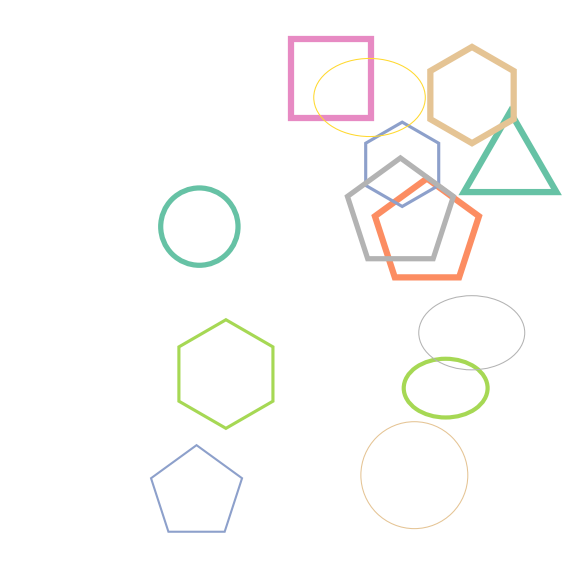[{"shape": "circle", "thickness": 2.5, "radius": 0.33, "center": [0.345, 0.607]}, {"shape": "triangle", "thickness": 3, "radius": 0.46, "center": [0.883, 0.713]}, {"shape": "pentagon", "thickness": 3, "radius": 0.47, "center": [0.739, 0.595]}, {"shape": "hexagon", "thickness": 1.5, "radius": 0.37, "center": [0.696, 0.715]}, {"shape": "pentagon", "thickness": 1, "radius": 0.41, "center": [0.34, 0.145]}, {"shape": "square", "thickness": 3, "radius": 0.34, "center": [0.574, 0.863]}, {"shape": "oval", "thickness": 2, "radius": 0.36, "center": [0.772, 0.327]}, {"shape": "hexagon", "thickness": 1.5, "radius": 0.47, "center": [0.391, 0.351]}, {"shape": "oval", "thickness": 0.5, "radius": 0.48, "center": [0.64, 0.83]}, {"shape": "hexagon", "thickness": 3, "radius": 0.42, "center": [0.817, 0.835]}, {"shape": "circle", "thickness": 0.5, "radius": 0.46, "center": [0.717, 0.176]}, {"shape": "pentagon", "thickness": 2.5, "radius": 0.48, "center": [0.693, 0.629]}, {"shape": "oval", "thickness": 0.5, "radius": 0.46, "center": [0.817, 0.423]}]